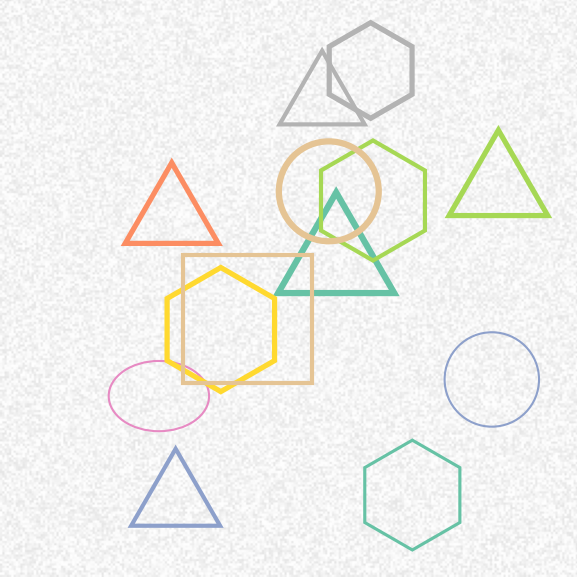[{"shape": "triangle", "thickness": 3, "radius": 0.58, "center": [0.582, 0.55]}, {"shape": "hexagon", "thickness": 1.5, "radius": 0.48, "center": [0.714, 0.142]}, {"shape": "triangle", "thickness": 2.5, "radius": 0.47, "center": [0.297, 0.624]}, {"shape": "circle", "thickness": 1, "radius": 0.41, "center": [0.852, 0.342]}, {"shape": "triangle", "thickness": 2, "radius": 0.44, "center": [0.304, 0.133]}, {"shape": "oval", "thickness": 1, "radius": 0.43, "center": [0.275, 0.313]}, {"shape": "triangle", "thickness": 2.5, "radius": 0.49, "center": [0.863, 0.675]}, {"shape": "hexagon", "thickness": 2, "radius": 0.52, "center": [0.646, 0.652]}, {"shape": "hexagon", "thickness": 2.5, "radius": 0.54, "center": [0.382, 0.428]}, {"shape": "square", "thickness": 2, "radius": 0.56, "center": [0.429, 0.447]}, {"shape": "circle", "thickness": 3, "radius": 0.43, "center": [0.569, 0.668]}, {"shape": "hexagon", "thickness": 2.5, "radius": 0.41, "center": [0.642, 0.877]}, {"shape": "triangle", "thickness": 2, "radius": 0.43, "center": [0.558, 0.826]}]